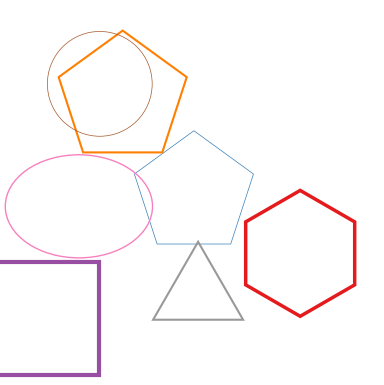[{"shape": "hexagon", "thickness": 2.5, "radius": 0.82, "center": [0.78, 0.342]}, {"shape": "pentagon", "thickness": 0.5, "radius": 0.81, "center": [0.504, 0.498]}, {"shape": "square", "thickness": 3, "radius": 0.73, "center": [0.109, 0.173]}, {"shape": "pentagon", "thickness": 1.5, "radius": 0.87, "center": [0.319, 0.746]}, {"shape": "circle", "thickness": 0.5, "radius": 0.68, "center": [0.259, 0.782]}, {"shape": "oval", "thickness": 1, "radius": 0.96, "center": [0.205, 0.464]}, {"shape": "triangle", "thickness": 1.5, "radius": 0.67, "center": [0.515, 0.237]}]